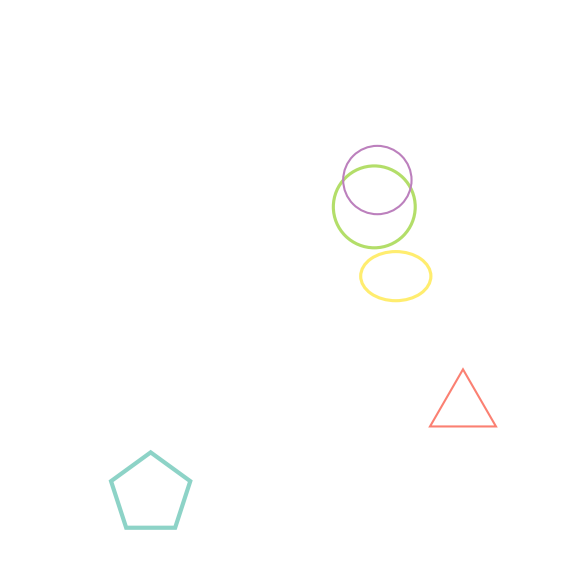[{"shape": "pentagon", "thickness": 2, "radius": 0.36, "center": [0.261, 0.144]}, {"shape": "triangle", "thickness": 1, "radius": 0.33, "center": [0.802, 0.294]}, {"shape": "circle", "thickness": 1.5, "radius": 0.35, "center": [0.648, 0.641]}, {"shape": "circle", "thickness": 1, "radius": 0.3, "center": [0.653, 0.687]}, {"shape": "oval", "thickness": 1.5, "radius": 0.3, "center": [0.685, 0.521]}]